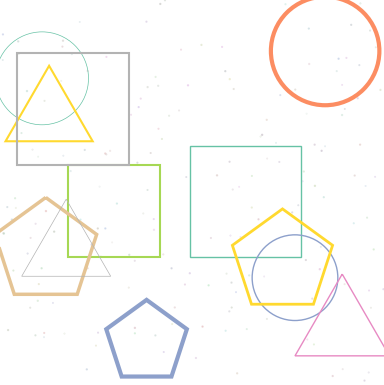[{"shape": "circle", "thickness": 0.5, "radius": 0.6, "center": [0.109, 0.797]}, {"shape": "square", "thickness": 1, "radius": 0.72, "center": [0.639, 0.476]}, {"shape": "circle", "thickness": 3, "radius": 0.7, "center": [0.844, 0.868]}, {"shape": "circle", "thickness": 1, "radius": 0.56, "center": [0.766, 0.279]}, {"shape": "pentagon", "thickness": 3, "radius": 0.55, "center": [0.381, 0.111]}, {"shape": "triangle", "thickness": 1, "radius": 0.71, "center": [0.889, 0.147]}, {"shape": "square", "thickness": 1.5, "radius": 0.6, "center": [0.296, 0.452]}, {"shape": "pentagon", "thickness": 2, "radius": 0.68, "center": [0.734, 0.321]}, {"shape": "triangle", "thickness": 1.5, "radius": 0.65, "center": [0.128, 0.698]}, {"shape": "pentagon", "thickness": 2.5, "radius": 0.7, "center": [0.119, 0.348]}, {"shape": "triangle", "thickness": 0.5, "radius": 0.67, "center": [0.172, 0.349]}, {"shape": "square", "thickness": 1.5, "radius": 0.73, "center": [0.189, 0.717]}]